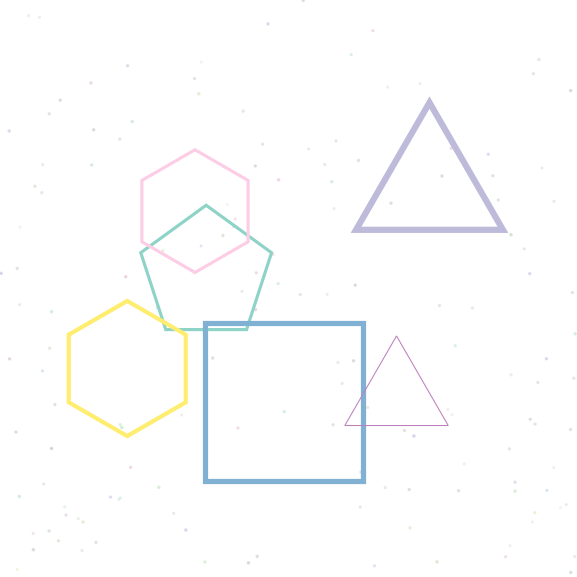[{"shape": "pentagon", "thickness": 1.5, "radius": 0.6, "center": [0.357, 0.525]}, {"shape": "triangle", "thickness": 3, "radius": 0.73, "center": [0.744, 0.675]}, {"shape": "square", "thickness": 2.5, "radius": 0.68, "center": [0.492, 0.304]}, {"shape": "hexagon", "thickness": 1.5, "radius": 0.53, "center": [0.338, 0.634]}, {"shape": "triangle", "thickness": 0.5, "radius": 0.52, "center": [0.687, 0.314]}, {"shape": "hexagon", "thickness": 2, "radius": 0.59, "center": [0.22, 0.361]}]